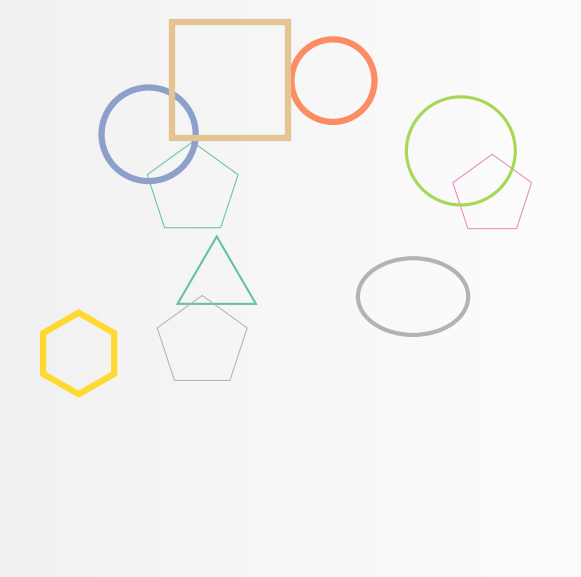[{"shape": "triangle", "thickness": 1, "radius": 0.39, "center": [0.373, 0.512]}, {"shape": "pentagon", "thickness": 0.5, "radius": 0.41, "center": [0.331, 0.671]}, {"shape": "circle", "thickness": 3, "radius": 0.36, "center": [0.573, 0.859]}, {"shape": "circle", "thickness": 3, "radius": 0.41, "center": [0.256, 0.767]}, {"shape": "pentagon", "thickness": 0.5, "radius": 0.36, "center": [0.847, 0.661]}, {"shape": "circle", "thickness": 1.5, "radius": 0.47, "center": [0.793, 0.738]}, {"shape": "hexagon", "thickness": 3, "radius": 0.35, "center": [0.135, 0.387]}, {"shape": "square", "thickness": 3, "radius": 0.5, "center": [0.395, 0.86]}, {"shape": "pentagon", "thickness": 0.5, "radius": 0.41, "center": [0.348, 0.406]}, {"shape": "oval", "thickness": 2, "radius": 0.47, "center": [0.711, 0.486]}]